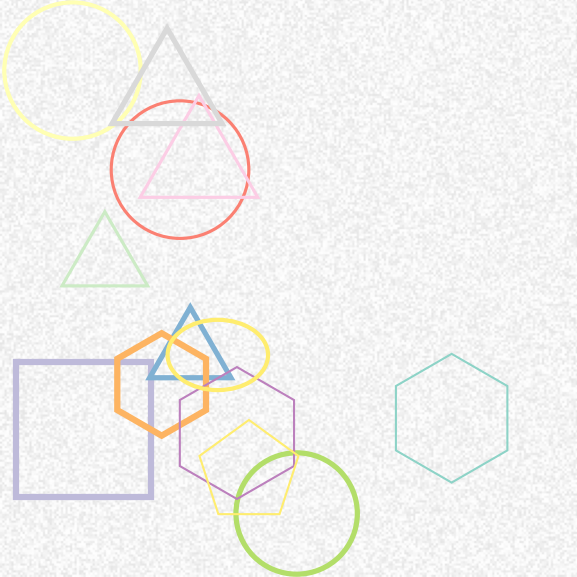[{"shape": "hexagon", "thickness": 1, "radius": 0.56, "center": [0.782, 0.275]}, {"shape": "circle", "thickness": 2, "radius": 0.59, "center": [0.126, 0.877]}, {"shape": "square", "thickness": 3, "radius": 0.58, "center": [0.145, 0.256]}, {"shape": "circle", "thickness": 1.5, "radius": 0.6, "center": [0.312, 0.705]}, {"shape": "triangle", "thickness": 2.5, "radius": 0.41, "center": [0.329, 0.386]}, {"shape": "hexagon", "thickness": 3, "radius": 0.44, "center": [0.28, 0.333]}, {"shape": "circle", "thickness": 2.5, "radius": 0.53, "center": [0.514, 0.11]}, {"shape": "triangle", "thickness": 1.5, "radius": 0.59, "center": [0.345, 0.716]}, {"shape": "triangle", "thickness": 2.5, "radius": 0.55, "center": [0.289, 0.84]}, {"shape": "hexagon", "thickness": 1, "radius": 0.57, "center": [0.41, 0.249]}, {"shape": "triangle", "thickness": 1.5, "radius": 0.43, "center": [0.182, 0.547]}, {"shape": "pentagon", "thickness": 1, "radius": 0.45, "center": [0.431, 0.182]}, {"shape": "oval", "thickness": 2, "radius": 0.43, "center": [0.377, 0.384]}]